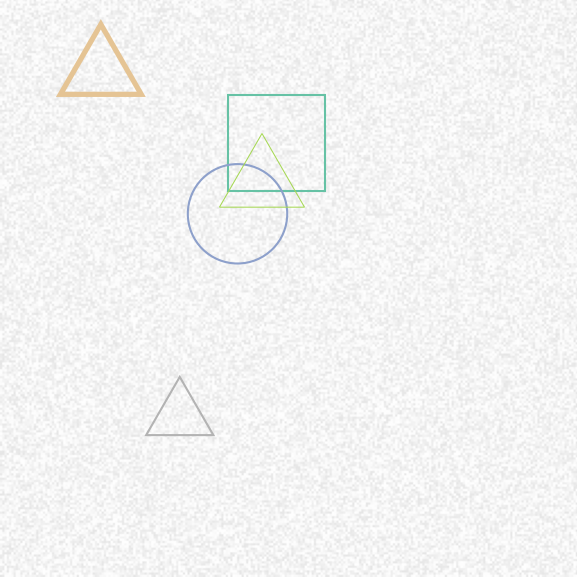[{"shape": "square", "thickness": 1, "radius": 0.42, "center": [0.479, 0.752]}, {"shape": "circle", "thickness": 1, "radius": 0.43, "center": [0.411, 0.629]}, {"shape": "triangle", "thickness": 0.5, "radius": 0.43, "center": [0.454, 0.683]}, {"shape": "triangle", "thickness": 2.5, "radius": 0.4, "center": [0.175, 0.876]}, {"shape": "triangle", "thickness": 1, "radius": 0.34, "center": [0.311, 0.279]}]